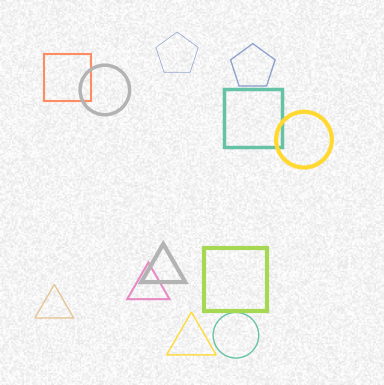[{"shape": "square", "thickness": 2.5, "radius": 0.37, "center": [0.657, 0.694]}, {"shape": "circle", "thickness": 1, "radius": 0.3, "center": [0.613, 0.129]}, {"shape": "square", "thickness": 1.5, "radius": 0.3, "center": [0.175, 0.799]}, {"shape": "pentagon", "thickness": 1, "radius": 0.3, "center": [0.657, 0.826]}, {"shape": "pentagon", "thickness": 0.5, "radius": 0.29, "center": [0.46, 0.859]}, {"shape": "triangle", "thickness": 1.5, "radius": 0.32, "center": [0.385, 0.255]}, {"shape": "square", "thickness": 3, "radius": 0.41, "center": [0.611, 0.273]}, {"shape": "circle", "thickness": 3, "radius": 0.36, "center": [0.79, 0.637]}, {"shape": "triangle", "thickness": 1, "radius": 0.37, "center": [0.497, 0.115]}, {"shape": "triangle", "thickness": 1, "radius": 0.29, "center": [0.141, 0.203]}, {"shape": "triangle", "thickness": 3, "radius": 0.33, "center": [0.424, 0.3]}, {"shape": "circle", "thickness": 2.5, "radius": 0.32, "center": [0.272, 0.766]}]